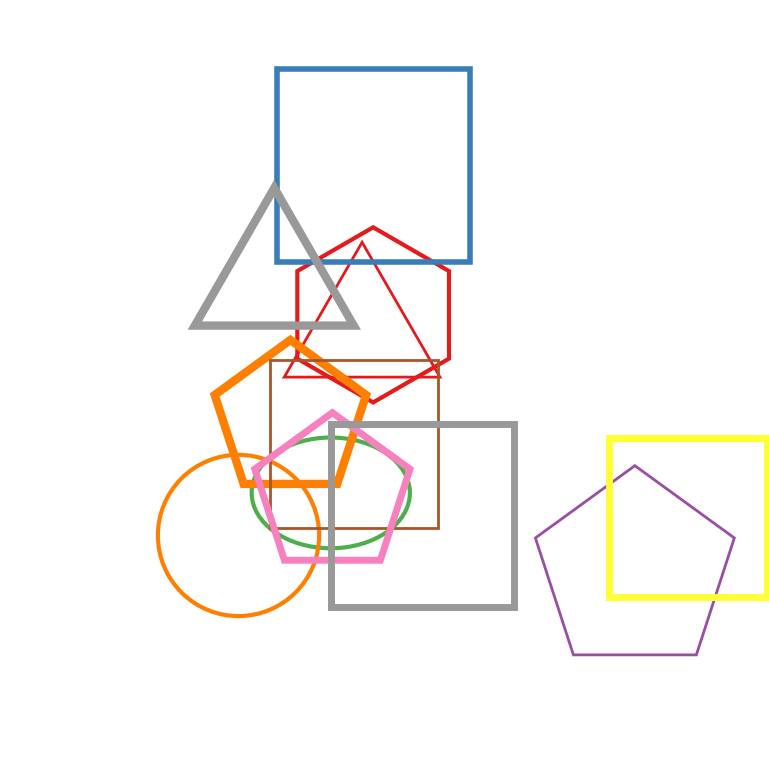[{"shape": "hexagon", "thickness": 1.5, "radius": 0.57, "center": [0.485, 0.591]}, {"shape": "triangle", "thickness": 1, "radius": 0.58, "center": [0.47, 0.569]}, {"shape": "square", "thickness": 2, "radius": 0.63, "center": [0.485, 0.785]}, {"shape": "oval", "thickness": 1.5, "radius": 0.51, "center": [0.43, 0.36]}, {"shape": "pentagon", "thickness": 1, "radius": 0.68, "center": [0.825, 0.259]}, {"shape": "pentagon", "thickness": 3, "radius": 0.52, "center": [0.377, 0.455]}, {"shape": "circle", "thickness": 1.5, "radius": 0.52, "center": [0.31, 0.305]}, {"shape": "square", "thickness": 2.5, "radius": 0.51, "center": [0.893, 0.328]}, {"shape": "square", "thickness": 1, "radius": 0.55, "center": [0.46, 0.423]}, {"shape": "pentagon", "thickness": 2.5, "radius": 0.53, "center": [0.432, 0.358]}, {"shape": "triangle", "thickness": 3, "radius": 0.6, "center": [0.356, 0.637]}, {"shape": "square", "thickness": 2.5, "radius": 0.59, "center": [0.548, 0.33]}]